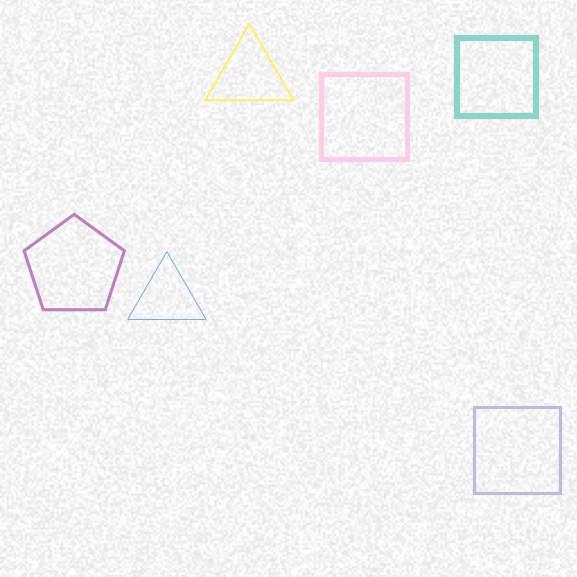[{"shape": "square", "thickness": 3, "radius": 0.34, "center": [0.86, 0.866]}, {"shape": "square", "thickness": 1.5, "radius": 0.37, "center": [0.895, 0.219]}, {"shape": "triangle", "thickness": 0.5, "radius": 0.39, "center": [0.289, 0.485]}, {"shape": "square", "thickness": 2.5, "radius": 0.37, "center": [0.63, 0.797]}, {"shape": "pentagon", "thickness": 1.5, "radius": 0.46, "center": [0.129, 0.537]}, {"shape": "triangle", "thickness": 1, "radius": 0.44, "center": [0.432, 0.87]}]